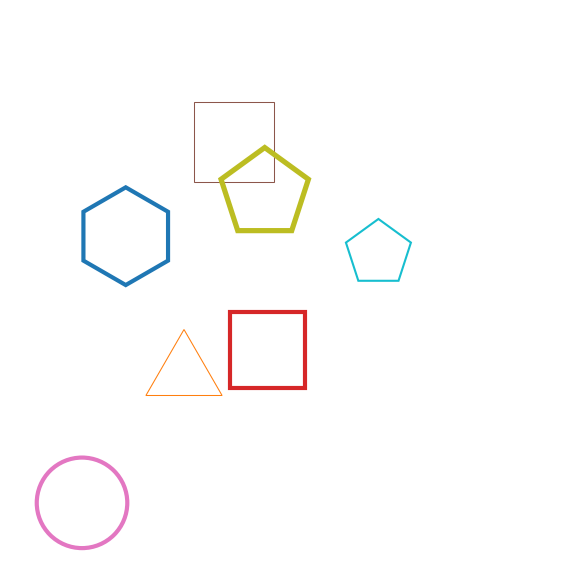[{"shape": "hexagon", "thickness": 2, "radius": 0.42, "center": [0.218, 0.59]}, {"shape": "triangle", "thickness": 0.5, "radius": 0.38, "center": [0.319, 0.352]}, {"shape": "square", "thickness": 2, "radius": 0.33, "center": [0.463, 0.393]}, {"shape": "square", "thickness": 0.5, "radius": 0.35, "center": [0.405, 0.753]}, {"shape": "circle", "thickness": 2, "radius": 0.39, "center": [0.142, 0.128]}, {"shape": "pentagon", "thickness": 2.5, "radius": 0.4, "center": [0.458, 0.664]}, {"shape": "pentagon", "thickness": 1, "radius": 0.3, "center": [0.655, 0.561]}]